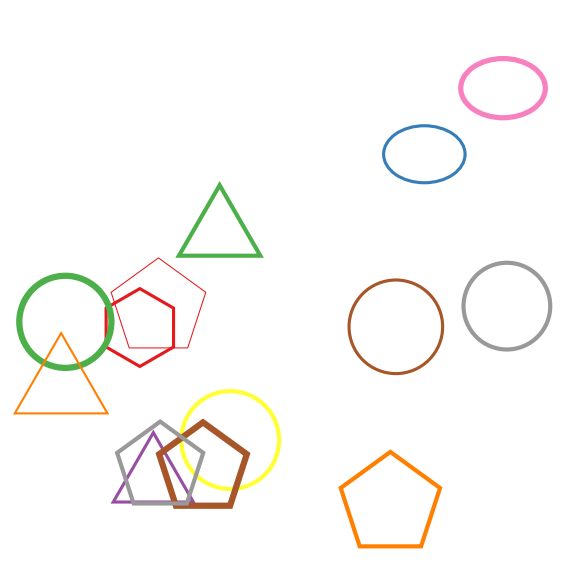[{"shape": "hexagon", "thickness": 1.5, "radius": 0.34, "center": [0.242, 0.432]}, {"shape": "pentagon", "thickness": 0.5, "radius": 0.43, "center": [0.274, 0.466]}, {"shape": "oval", "thickness": 1.5, "radius": 0.35, "center": [0.735, 0.732]}, {"shape": "triangle", "thickness": 2, "radius": 0.41, "center": [0.38, 0.597]}, {"shape": "circle", "thickness": 3, "radius": 0.4, "center": [0.113, 0.442]}, {"shape": "triangle", "thickness": 1.5, "radius": 0.4, "center": [0.266, 0.17]}, {"shape": "triangle", "thickness": 1, "radius": 0.46, "center": [0.106, 0.33]}, {"shape": "pentagon", "thickness": 2, "radius": 0.45, "center": [0.676, 0.126]}, {"shape": "circle", "thickness": 2, "radius": 0.42, "center": [0.399, 0.237]}, {"shape": "circle", "thickness": 1.5, "radius": 0.41, "center": [0.685, 0.433]}, {"shape": "pentagon", "thickness": 3, "radius": 0.4, "center": [0.351, 0.188]}, {"shape": "oval", "thickness": 2.5, "radius": 0.37, "center": [0.871, 0.846]}, {"shape": "pentagon", "thickness": 2, "radius": 0.39, "center": [0.277, 0.191]}, {"shape": "circle", "thickness": 2, "radius": 0.38, "center": [0.878, 0.469]}]